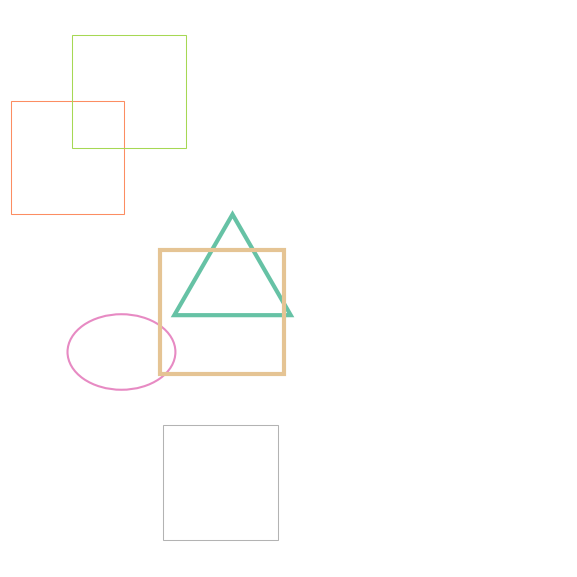[{"shape": "triangle", "thickness": 2, "radius": 0.58, "center": [0.403, 0.512]}, {"shape": "square", "thickness": 0.5, "radius": 0.49, "center": [0.117, 0.727]}, {"shape": "oval", "thickness": 1, "radius": 0.47, "center": [0.21, 0.39]}, {"shape": "square", "thickness": 0.5, "radius": 0.49, "center": [0.224, 0.841]}, {"shape": "square", "thickness": 2, "radius": 0.54, "center": [0.384, 0.459]}, {"shape": "square", "thickness": 0.5, "radius": 0.5, "center": [0.382, 0.164]}]